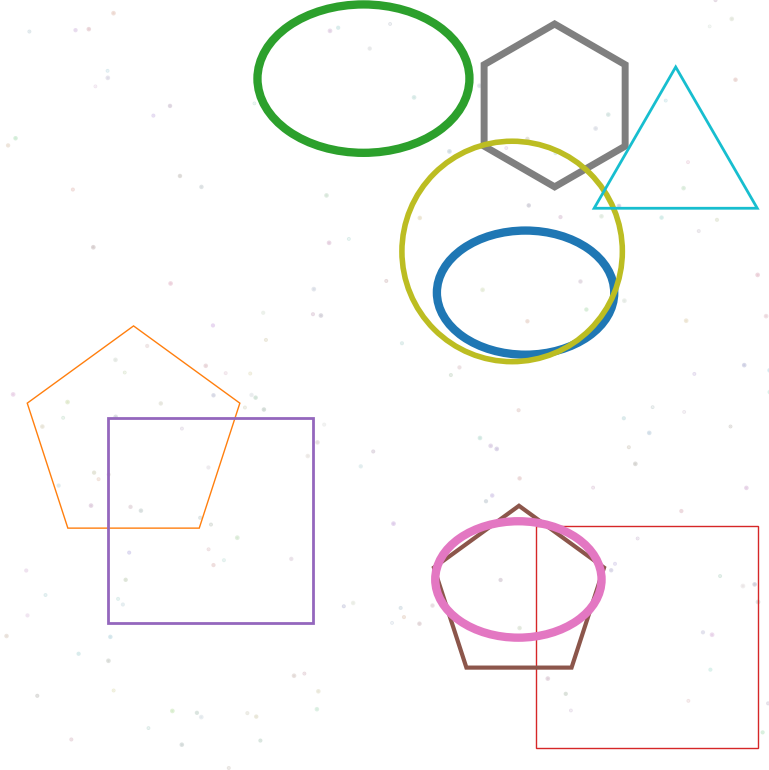[{"shape": "oval", "thickness": 3, "radius": 0.58, "center": [0.683, 0.62]}, {"shape": "pentagon", "thickness": 0.5, "radius": 0.73, "center": [0.173, 0.432]}, {"shape": "oval", "thickness": 3, "radius": 0.69, "center": [0.472, 0.898]}, {"shape": "square", "thickness": 0.5, "radius": 0.72, "center": [0.84, 0.173]}, {"shape": "square", "thickness": 1, "radius": 0.66, "center": [0.273, 0.324]}, {"shape": "pentagon", "thickness": 1.5, "radius": 0.58, "center": [0.674, 0.227]}, {"shape": "oval", "thickness": 3, "radius": 0.54, "center": [0.673, 0.247]}, {"shape": "hexagon", "thickness": 2.5, "radius": 0.53, "center": [0.72, 0.863]}, {"shape": "circle", "thickness": 2, "radius": 0.72, "center": [0.665, 0.673]}, {"shape": "triangle", "thickness": 1, "radius": 0.61, "center": [0.878, 0.791]}]